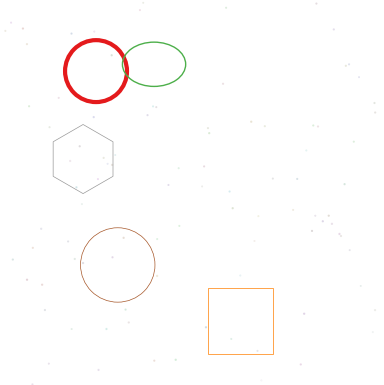[{"shape": "circle", "thickness": 3, "radius": 0.4, "center": [0.249, 0.815]}, {"shape": "oval", "thickness": 1, "radius": 0.41, "center": [0.4, 0.833]}, {"shape": "square", "thickness": 0.5, "radius": 0.42, "center": [0.624, 0.166]}, {"shape": "circle", "thickness": 0.5, "radius": 0.48, "center": [0.306, 0.312]}, {"shape": "hexagon", "thickness": 0.5, "radius": 0.45, "center": [0.216, 0.587]}]